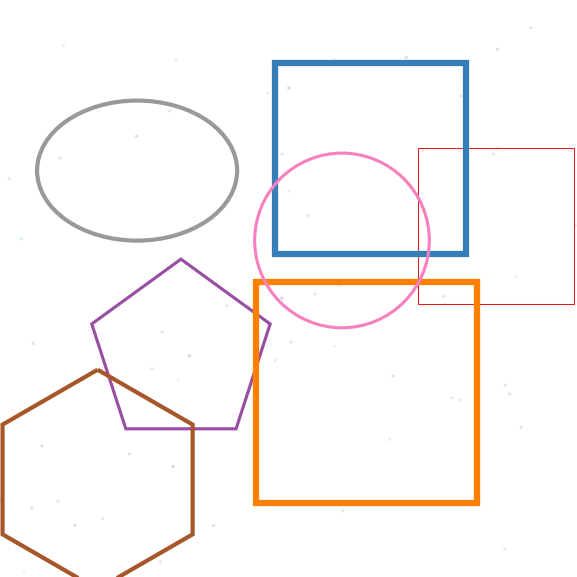[{"shape": "square", "thickness": 0.5, "radius": 0.68, "center": [0.859, 0.608]}, {"shape": "square", "thickness": 3, "radius": 0.83, "center": [0.641, 0.725]}, {"shape": "pentagon", "thickness": 1.5, "radius": 0.81, "center": [0.313, 0.388]}, {"shape": "square", "thickness": 3, "radius": 0.96, "center": [0.635, 0.32]}, {"shape": "hexagon", "thickness": 2, "radius": 0.95, "center": [0.169, 0.169]}, {"shape": "circle", "thickness": 1.5, "radius": 0.76, "center": [0.592, 0.583]}, {"shape": "oval", "thickness": 2, "radius": 0.87, "center": [0.237, 0.704]}]